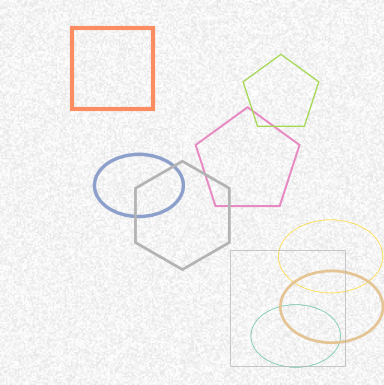[{"shape": "oval", "thickness": 0.5, "radius": 0.58, "center": [0.768, 0.127]}, {"shape": "square", "thickness": 3, "radius": 0.53, "center": [0.292, 0.821]}, {"shape": "oval", "thickness": 2.5, "radius": 0.58, "center": [0.361, 0.518]}, {"shape": "pentagon", "thickness": 1.5, "radius": 0.71, "center": [0.643, 0.58]}, {"shape": "pentagon", "thickness": 1, "radius": 0.52, "center": [0.73, 0.755]}, {"shape": "oval", "thickness": 0.5, "radius": 0.68, "center": [0.859, 0.334]}, {"shape": "oval", "thickness": 2, "radius": 0.67, "center": [0.861, 0.203]}, {"shape": "square", "thickness": 0.5, "radius": 0.75, "center": [0.747, 0.2]}, {"shape": "hexagon", "thickness": 2, "radius": 0.7, "center": [0.474, 0.441]}]